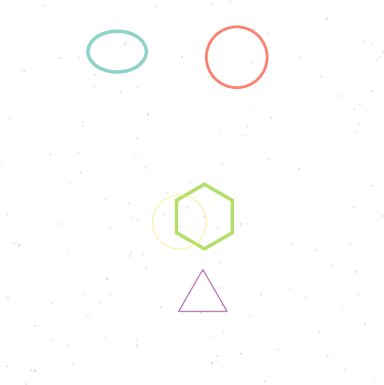[{"shape": "oval", "thickness": 2.5, "radius": 0.38, "center": [0.304, 0.866]}, {"shape": "circle", "thickness": 2, "radius": 0.39, "center": [0.615, 0.851]}, {"shape": "hexagon", "thickness": 2.5, "radius": 0.42, "center": [0.531, 0.438]}, {"shape": "triangle", "thickness": 1, "radius": 0.36, "center": [0.527, 0.227]}, {"shape": "circle", "thickness": 0.5, "radius": 0.35, "center": [0.466, 0.423]}]